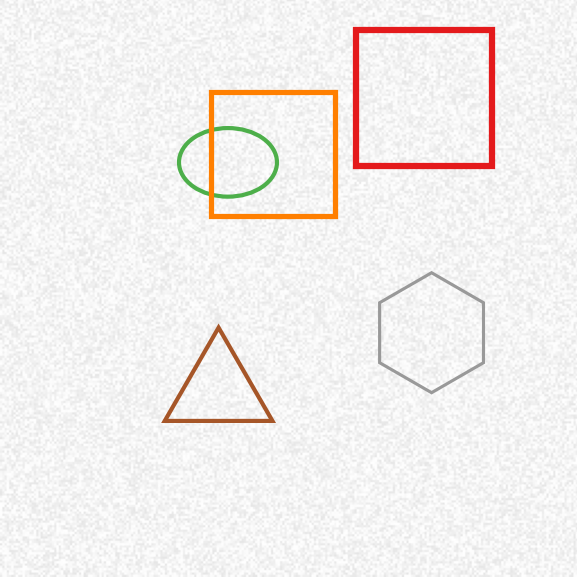[{"shape": "square", "thickness": 3, "radius": 0.59, "center": [0.734, 0.829]}, {"shape": "oval", "thickness": 2, "radius": 0.42, "center": [0.395, 0.718]}, {"shape": "square", "thickness": 2.5, "radius": 0.54, "center": [0.473, 0.732]}, {"shape": "triangle", "thickness": 2, "radius": 0.54, "center": [0.379, 0.324]}, {"shape": "hexagon", "thickness": 1.5, "radius": 0.52, "center": [0.747, 0.423]}]